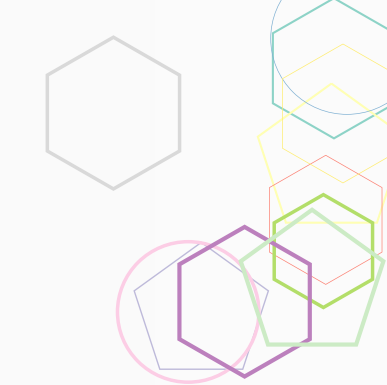[{"shape": "hexagon", "thickness": 1.5, "radius": 0.91, "center": [0.862, 0.823]}, {"shape": "pentagon", "thickness": 1.5, "radius": 1.0, "center": [0.855, 0.583]}, {"shape": "pentagon", "thickness": 1, "radius": 0.91, "center": [0.519, 0.188]}, {"shape": "hexagon", "thickness": 0.5, "radius": 0.84, "center": [0.841, 0.429]}, {"shape": "circle", "thickness": 0.5, "radius": 0.98, "center": [0.895, 0.9]}, {"shape": "hexagon", "thickness": 2.5, "radius": 0.73, "center": [0.835, 0.348]}, {"shape": "circle", "thickness": 2.5, "radius": 0.91, "center": [0.486, 0.19]}, {"shape": "hexagon", "thickness": 2.5, "radius": 0.99, "center": [0.293, 0.706]}, {"shape": "hexagon", "thickness": 3, "radius": 0.97, "center": [0.631, 0.216]}, {"shape": "pentagon", "thickness": 3, "radius": 0.97, "center": [0.805, 0.262]}, {"shape": "hexagon", "thickness": 0.5, "radius": 0.9, "center": [0.885, 0.705]}]